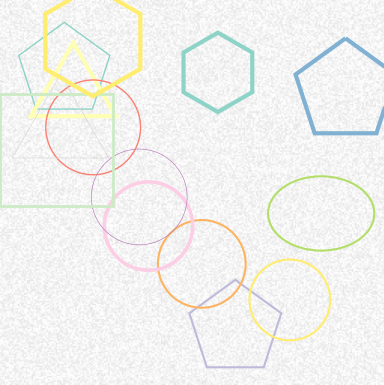[{"shape": "pentagon", "thickness": 1, "radius": 0.62, "center": [0.167, 0.817]}, {"shape": "hexagon", "thickness": 3, "radius": 0.52, "center": [0.566, 0.812]}, {"shape": "triangle", "thickness": 3, "radius": 0.64, "center": [0.191, 0.762]}, {"shape": "pentagon", "thickness": 1.5, "radius": 0.63, "center": [0.611, 0.148]}, {"shape": "circle", "thickness": 1, "radius": 0.62, "center": [0.242, 0.669]}, {"shape": "pentagon", "thickness": 3, "radius": 0.68, "center": [0.898, 0.764]}, {"shape": "circle", "thickness": 1.5, "radius": 0.57, "center": [0.524, 0.315]}, {"shape": "oval", "thickness": 1.5, "radius": 0.69, "center": [0.834, 0.446]}, {"shape": "circle", "thickness": 2.5, "radius": 0.57, "center": [0.386, 0.413]}, {"shape": "triangle", "thickness": 0.5, "radius": 0.72, "center": [0.157, 0.662]}, {"shape": "circle", "thickness": 0.5, "radius": 0.62, "center": [0.362, 0.488]}, {"shape": "square", "thickness": 2, "radius": 0.73, "center": [0.147, 0.61]}, {"shape": "hexagon", "thickness": 3, "radius": 0.71, "center": [0.241, 0.892]}, {"shape": "circle", "thickness": 1.5, "radius": 0.52, "center": [0.753, 0.221]}]